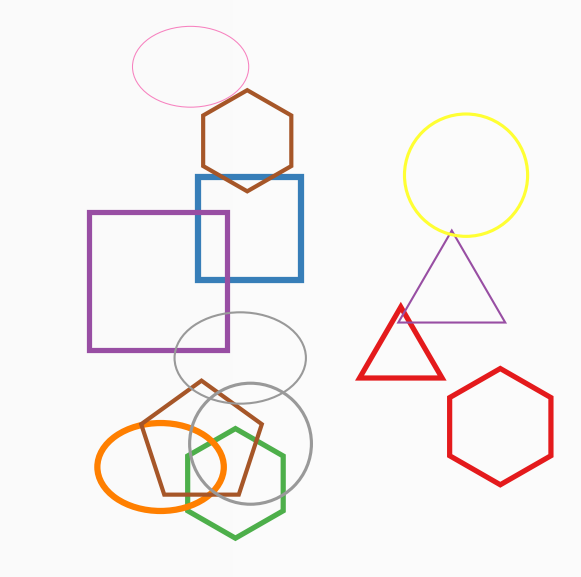[{"shape": "hexagon", "thickness": 2.5, "radius": 0.5, "center": [0.861, 0.26]}, {"shape": "triangle", "thickness": 2.5, "radius": 0.41, "center": [0.69, 0.386]}, {"shape": "square", "thickness": 3, "radius": 0.44, "center": [0.43, 0.604]}, {"shape": "hexagon", "thickness": 2.5, "radius": 0.47, "center": [0.405, 0.162]}, {"shape": "triangle", "thickness": 1, "radius": 0.53, "center": [0.777, 0.494]}, {"shape": "square", "thickness": 2.5, "radius": 0.59, "center": [0.272, 0.513]}, {"shape": "oval", "thickness": 3, "radius": 0.54, "center": [0.276, 0.19]}, {"shape": "circle", "thickness": 1.5, "radius": 0.53, "center": [0.802, 0.696]}, {"shape": "hexagon", "thickness": 2, "radius": 0.44, "center": [0.425, 0.755]}, {"shape": "pentagon", "thickness": 2, "radius": 0.55, "center": [0.347, 0.231]}, {"shape": "oval", "thickness": 0.5, "radius": 0.5, "center": [0.328, 0.884]}, {"shape": "circle", "thickness": 1.5, "radius": 0.52, "center": [0.431, 0.231]}, {"shape": "oval", "thickness": 1, "radius": 0.57, "center": [0.413, 0.379]}]